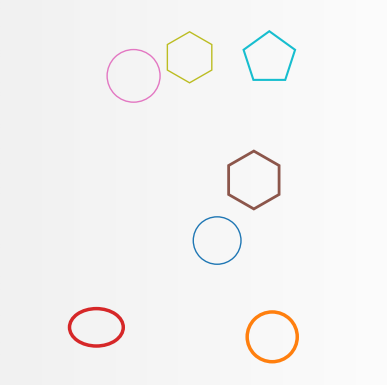[{"shape": "circle", "thickness": 1, "radius": 0.31, "center": [0.56, 0.375]}, {"shape": "circle", "thickness": 2.5, "radius": 0.32, "center": [0.703, 0.125]}, {"shape": "oval", "thickness": 2.5, "radius": 0.35, "center": [0.249, 0.15]}, {"shape": "hexagon", "thickness": 2, "radius": 0.38, "center": [0.655, 0.532]}, {"shape": "circle", "thickness": 1, "radius": 0.34, "center": [0.345, 0.803]}, {"shape": "hexagon", "thickness": 1, "radius": 0.33, "center": [0.489, 0.851]}, {"shape": "pentagon", "thickness": 1.5, "radius": 0.35, "center": [0.695, 0.849]}]